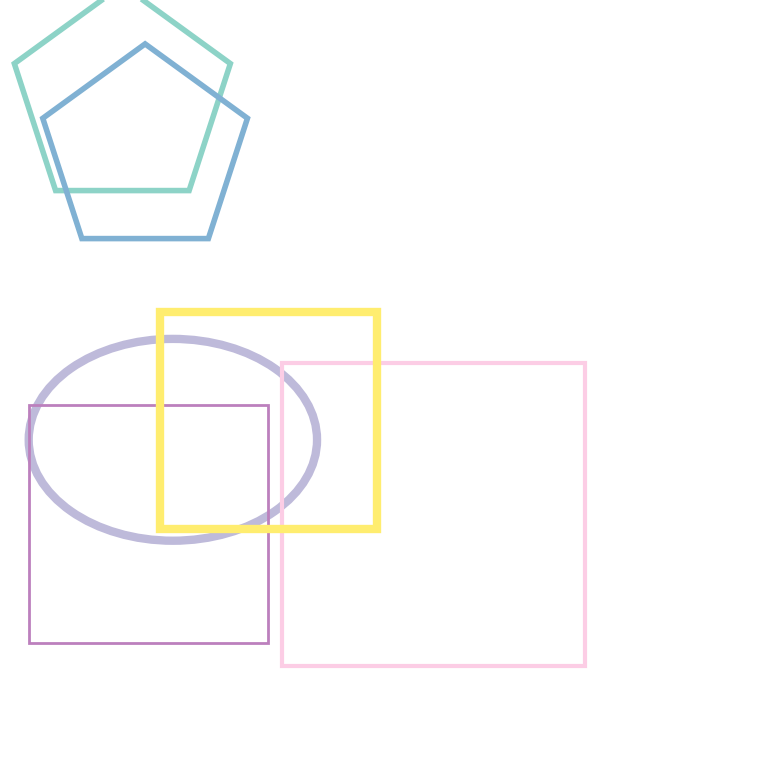[{"shape": "pentagon", "thickness": 2, "radius": 0.74, "center": [0.159, 0.872]}, {"shape": "oval", "thickness": 3, "radius": 0.94, "center": [0.225, 0.429]}, {"shape": "pentagon", "thickness": 2, "radius": 0.7, "center": [0.188, 0.803]}, {"shape": "square", "thickness": 1.5, "radius": 0.98, "center": [0.563, 0.332]}, {"shape": "square", "thickness": 1, "radius": 0.77, "center": [0.193, 0.32]}, {"shape": "square", "thickness": 3, "radius": 0.7, "center": [0.349, 0.454]}]